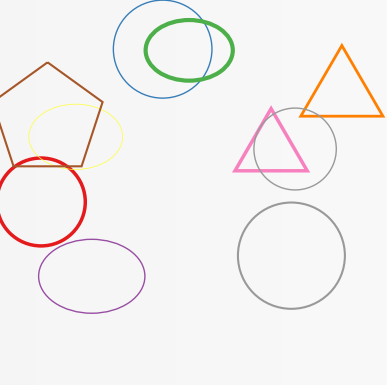[{"shape": "circle", "thickness": 2.5, "radius": 0.57, "center": [0.106, 0.475]}, {"shape": "circle", "thickness": 1, "radius": 0.64, "center": [0.42, 0.872]}, {"shape": "oval", "thickness": 3, "radius": 0.56, "center": [0.488, 0.869]}, {"shape": "oval", "thickness": 1, "radius": 0.69, "center": [0.237, 0.282]}, {"shape": "triangle", "thickness": 2, "radius": 0.61, "center": [0.882, 0.759]}, {"shape": "oval", "thickness": 0.5, "radius": 0.61, "center": [0.195, 0.645]}, {"shape": "pentagon", "thickness": 1.5, "radius": 0.75, "center": [0.123, 0.689]}, {"shape": "triangle", "thickness": 2.5, "radius": 0.54, "center": [0.7, 0.61]}, {"shape": "circle", "thickness": 1.5, "radius": 0.69, "center": [0.752, 0.336]}, {"shape": "circle", "thickness": 1, "radius": 0.53, "center": [0.762, 0.613]}]